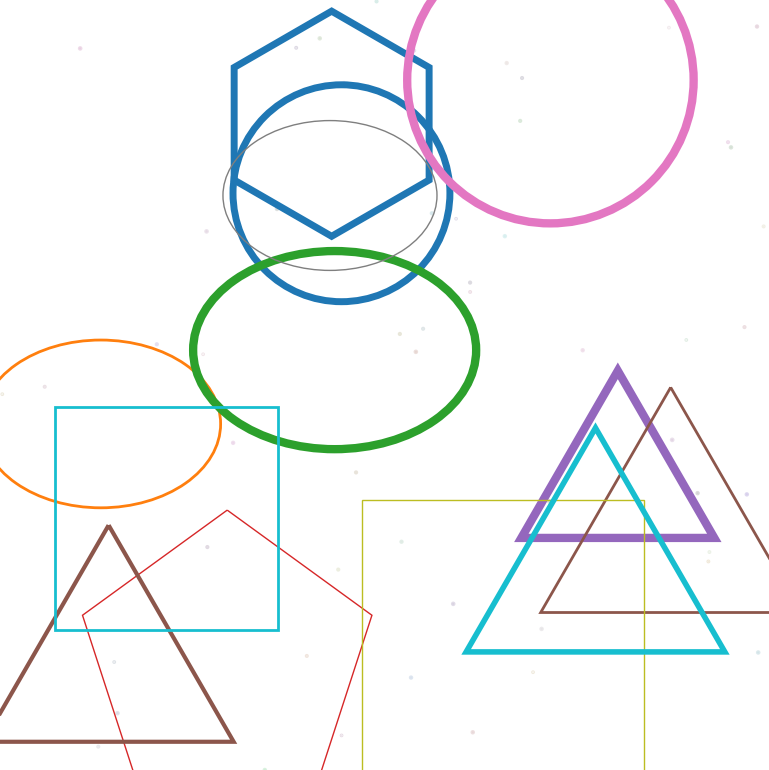[{"shape": "hexagon", "thickness": 2.5, "radius": 0.73, "center": [0.431, 0.839]}, {"shape": "circle", "thickness": 2.5, "radius": 0.7, "center": [0.443, 0.749]}, {"shape": "oval", "thickness": 1, "radius": 0.78, "center": [0.131, 0.449]}, {"shape": "oval", "thickness": 3, "radius": 0.92, "center": [0.435, 0.545]}, {"shape": "pentagon", "thickness": 0.5, "radius": 0.99, "center": [0.295, 0.14]}, {"shape": "triangle", "thickness": 3, "radius": 0.72, "center": [0.802, 0.374]}, {"shape": "triangle", "thickness": 1, "radius": 0.97, "center": [0.871, 0.302]}, {"shape": "triangle", "thickness": 1.5, "radius": 0.94, "center": [0.141, 0.13]}, {"shape": "circle", "thickness": 3, "radius": 0.93, "center": [0.715, 0.896]}, {"shape": "oval", "thickness": 0.5, "radius": 0.69, "center": [0.429, 0.746]}, {"shape": "square", "thickness": 0.5, "radius": 0.91, "center": [0.653, 0.168]}, {"shape": "square", "thickness": 1, "radius": 0.72, "center": [0.216, 0.326]}, {"shape": "triangle", "thickness": 2, "radius": 0.97, "center": [0.773, 0.25]}]